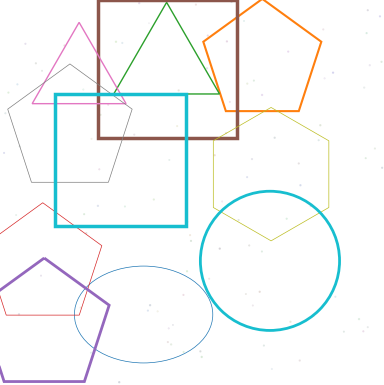[{"shape": "oval", "thickness": 0.5, "radius": 0.9, "center": [0.373, 0.183]}, {"shape": "pentagon", "thickness": 1.5, "radius": 0.81, "center": [0.681, 0.842]}, {"shape": "triangle", "thickness": 1, "radius": 0.79, "center": [0.433, 0.835]}, {"shape": "pentagon", "thickness": 0.5, "radius": 0.81, "center": [0.111, 0.312]}, {"shape": "pentagon", "thickness": 2, "radius": 0.89, "center": [0.115, 0.152]}, {"shape": "square", "thickness": 2.5, "radius": 0.9, "center": [0.435, 0.821]}, {"shape": "triangle", "thickness": 1, "radius": 0.7, "center": [0.205, 0.801]}, {"shape": "pentagon", "thickness": 0.5, "radius": 0.85, "center": [0.182, 0.664]}, {"shape": "hexagon", "thickness": 0.5, "radius": 0.87, "center": [0.704, 0.548]}, {"shape": "circle", "thickness": 2, "radius": 0.9, "center": [0.701, 0.322]}, {"shape": "square", "thickness": 2.5, "radius": 0.86, "center": [0.313, 0.585]}]